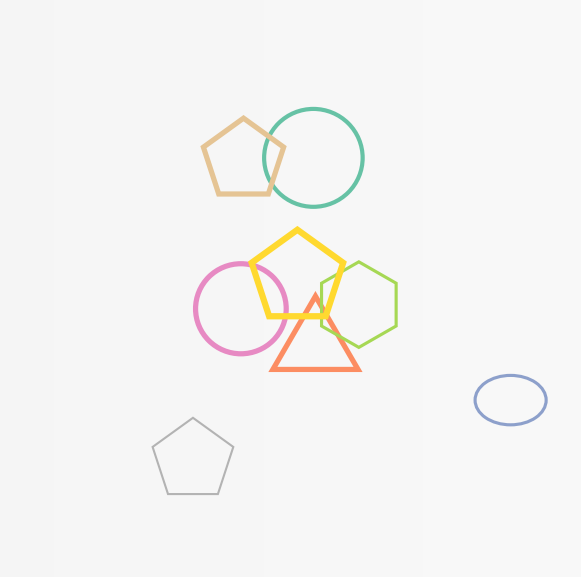[{"shape": "circle", "thickness": 2, "radius": 0.42, "center": [0.539, 0.726]}, {"shape": "triangle", "thickness": 2.5, "radius": 0.42, "center": [0.543, 0.402]}, {"shape": "oval", "thickness": 1.5, "radius": 0.31, "center": [0.878, 0.306]}, {"shape": "circle", "thickness": 2.5, "radius": 0.39, "center": [0.414, 0.464]}, {"shape": "hexagon", "thickness": 1.5, "radius": 0.37, "center": [0.617, 0.472]}, {"shape": "pentagon", "thickness": 3, "radius": 0.41, "center": [0.512, 0.518]}, {"shape": "pentagon", "thickness": 2.5, "radius": 0.36, "center": [0.419, 0.722]}, {"shape": "pentagon", "thickness": 1, "radius": 0.36, "center": [0.332, 0.203]}]